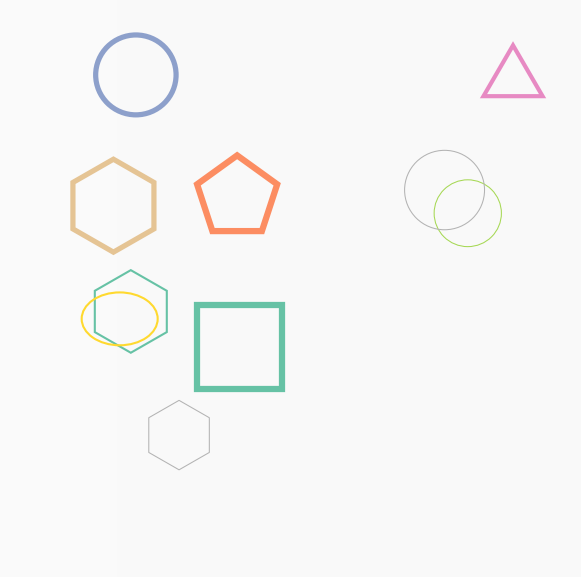[{"shape": "square", "thickness": 3, "radius": 0.36, "center": [0.412, 0.399]}, {"shape": "hexagon", "thickness": 1, "radius": 0.36, "center": [0.225, 0.46]}, {"shape": "pentagon", "thickness": 3, "radius": 0.36, "center": [0.408, 0.658]}, {"shape": "circle", "thickness": 2.5, "radius": 0.35, "center": [0.234, 0.869]}, {"shape": "triangle", "thickness": 2, "radius": 0.29, "center": [0.883, 0.862]}, {"shape": "circle", "thickness": 0.5, "radius": 0.29, "center": [0.805, 0.63]}, {"shape": "oval", "thickness": 1, "radius": 0.33, "center": [0.206, 0.447]}, {"shape": "hexagon", "thickness": 2.5, "radius": 0.4, "center": [0.195, 0.643]}, {"shape": "hexagon", "thickness": 0.5, "radius": 0.3, "center": [0.308, 0.246]}, {"shape": "circle", "thickness": 0.5, "radius": 0.34, "center": [0.765, 0.67]}]